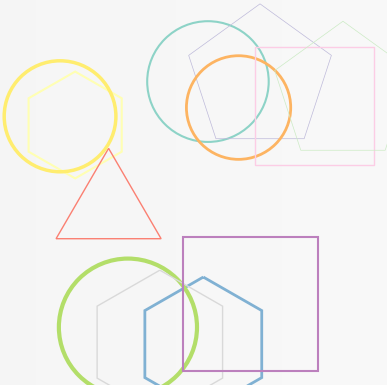[{"shape": "circle", "thickness": 1.5, "radius": 0.78, "center": [0.537, 0.788]}, {"shape": "hexagon", "thickness": 1.5, "radius": 0.69, "center": [0.194, 0.675]}, {"shape": "pentagon", "thickness": 0.5, "radius": 0.97, "center": [0.671, 0.796]}, {"shape": "triangle", "thickness": 1, "radius": 0.78, "center": [0.28, 0.458]}, {"shape": "hexagon", "thickness": 2, "radius": 0.87, "center": [0.525, 0.106]}, {"shape": "circle", "thickness": 2, "radius": 0.67, "center": [0.616, 0.721]}, {"shape": "circle", "thickness": 3, "radius": 0.89, "center": [0.33, 0.15]}, {"shape": "square", "thickness": 1, "radius": 0.77, "center": [0.812, 0.724]}, {"shape": "hexagon", "thickness": 1, "radius": 0.93, "center": [0.413, 0.111]}, {"shape": "square", "thickness": 1.5, "radius": 0.87, "center": [0.647, 0.21]}, {"shape": "pentagon", "thickness": 0.5, "radius": 0.93, "center": [0.885, 0.76]}, {"shape": "circle", "thickness": 2.5, "radius": 0.72, "center": [0.155, 0.698]}]